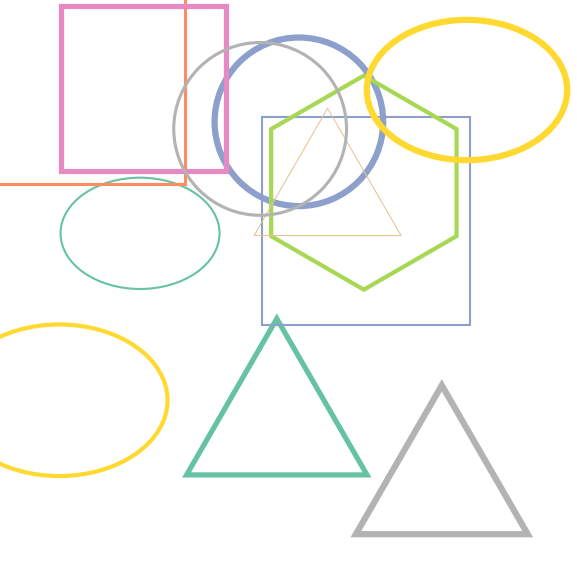[{"shape": "oval", "thickness": 1, "radius": 0.69, "center": [0.242, 0.595]}, {"shape": "triangle", "thickness": 2.5, "radius": 0.9, "center": [0.479, 0.267]}, {"shape": "square", "thickness": 1.5, "radius": 0.84, "center": [0.152, 0.848]}, {"shape": "square", "thickness": 1, "radius": 0.9, "center": [0.634, 0.617]}, {"shape": "circle", "thickness": 3, "radius": 0.73, "center": [0.518, 0.788]}, {"shape": "square", "thickness": 2.5, "radius": 0.72, "center": [0.249, 0.846]}, {"shape": "hexagon", "thickness": 2, "radius": 0.93, "center": [0.63, 0.683]}, {"shape": "oval", "thickness": 2, "radius": 0.94, "center": [0.103, 0.306]}, {"shape": "oval", "thickness": 3, "radius": 0.87, "center": [0.809, 0.843]}, {"shape": "triangle", "thickness": 0.5, "radius": 0.73, "center": [0.567, 0.665]}, {"shape": "circle", "thickness": 1.5, "radius": 0.75, "center": [0.45, 0.776]}, {"shape": "triangle", "thickness": 3, "radius": 0.86, "center": [0.765, 0.16]}]